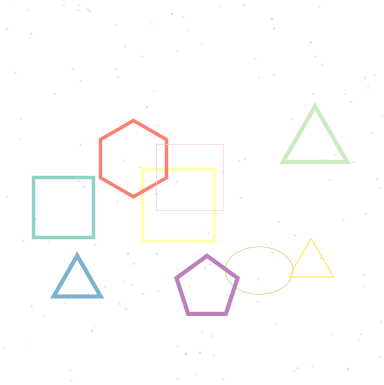[{"shape": "square", "thickness": 2.5, "radius": 0.39, "center": [0.164, 0.463]}, {"shape": "square", "thickness": 2.5, "radius": 0.47, "center": [0.462, 0.466]}, {"shape": "hexagon", "thickness": 2.5, "radius": 0.5, "center": [0.347, 0.588]}, {"shape": "triangle", "thickness": 3, "radius": 0.35, "center": [0.2, 0.265]}, {"shape": "oval", "thickness": 0.5, "radius": 0.44, "center": [0.673, 0.297]}, {"shape": "square", "thickness": 0.5, "radius": 0.43, "center": [0.492, 0.54]}, {"shape": "pentagon", "thickness": 3, "radius": 0.42, "center": [0.538, 0.252]}, {"shape": "triangle", "thickness": 3, "radius": 0.48, "center": [0.818, 0.628]}, {"shape": "triangle", "thickness": 1, "radius": 0.34, "center": [0.808, 0.314]}]